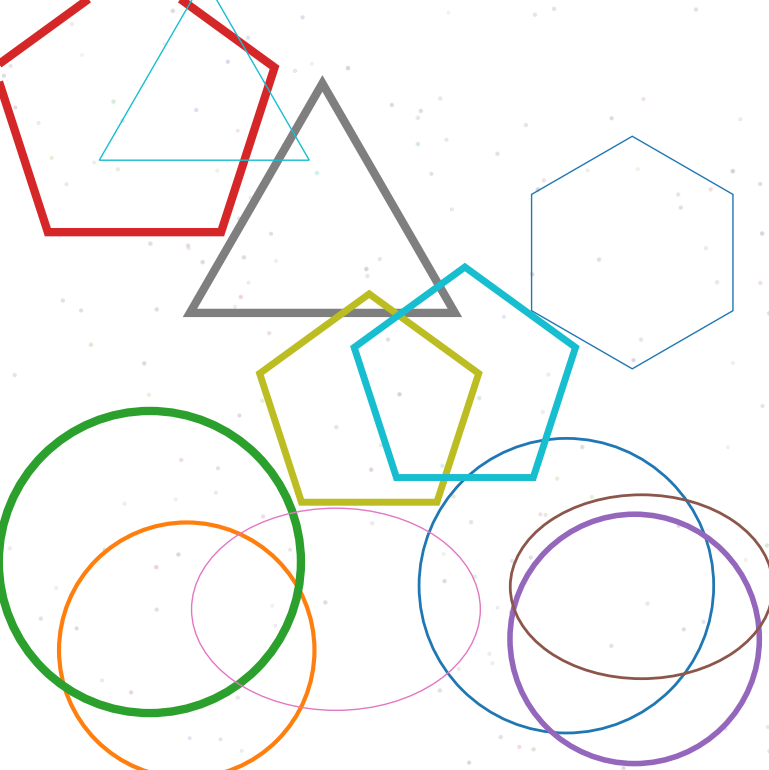[{"shape": "hexagon", "thickness": 0.5, "radius": 0.75, "center": [0.821, 0.672]}, {"shape": "circle", "thickness": 1, "radius": 0.96, "center": [0.736, 0.239]}, {"shape": "circle", "thickness": 1.5, "radius": 0.83, "center": [0.243, 0.156]}, {"shape": "circle", "thickness": 3, "radius": 0.98, "center": [0.195, 0.27]}, {"shape": "pentagon", "thickness": 3, "radius": 0.96, "center": [0.175, 0.853]}, {"shape": "circle", "thickness": 2, "radius": 0.81, "center": [0.824, 0.17]}, {"shape": "oval", "thickness": 1, "radius": 0.85, "center": [0.833, 0.238]}, {"shape": "oval", "thickness": 0.5, "radius": 0.94, "center": [0.436, 0.209]}, {"shape": "triangle", "thickness": 3, "radius": 0.99, "center": [0.419, 0.693]}, {"shape": "pentagon", "thickness": 2.5, "radius": 0.75, "center": [0.479, 0.469]}, {"shape": "pentagon", "thickness": 2.5, "radius": 0.76, "center": [0.604, 0.502]}, {"shape": "triangle", "thickness": 0.5, "radius": 0.79, "center": [0.265, 0.871]}]